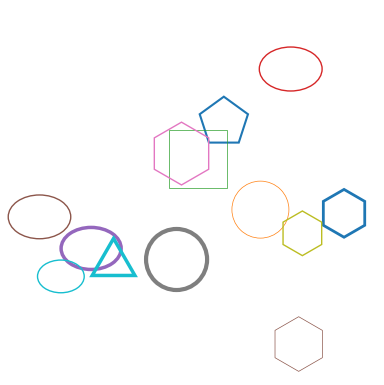[{"shape": "pentagon", "thickness": 1.5, "radius": 0.33, "center": [0.581, 0.683]}, {"shape": "hexagon", "thickness": 2, "radius": 0.31, "center": [0.894, 0.446]}, {"shape": "circle", "thickness": 0.5, "radius": 0.37, "center": [0.676, 0.456]}, {"shape": "square", "thickness": 0.5, "radius": 0.38, "center": [0.514, 0.587]}, {"shape": "oval", "thickness": 1, "radius": 0.41, "center": [0.755, 0.821]}, {"shape": "oval", "thickness": 2.5, "radius": 0.39, "center": [0.237, 0.355]}, {"shape": "oval", "thickness": 1, "radius": 0.41, "center": [0.103, 0.437]}, {"shape": "hexagon", "thickness": 0.5, "radius": 0.35, "center": [0.776, 0.106]}, {"shape": "hexagon", "thickness": 1, "radius": 0.41, "center": [0.471, 0.601]}, {"shape": "circle", "thickness": 3, "radius": 0.4, "center": [0.459, 0.326]}, {"shape": "hexagon", "thickness": 1, "radius": 0.29, "center": [0.785, 0.394]}, {"shape": "oval", "thickness": 1, "radius": 0.3, "center": [0.158, 0.282]}, {"shape": "triangle", "thickness": 2.5, "radius": 0.32, "center": [0.295, 0.317]}]